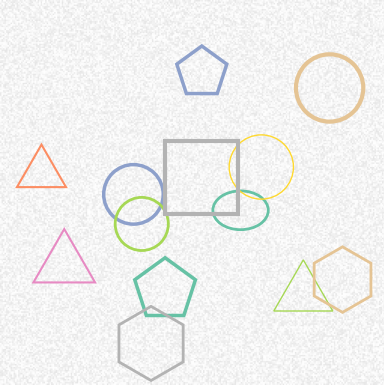[{"shape": "oval", "thickness": 2, "radius": 0.36, "center": [0.625, 0.454]}, {"shape": "pentagon", "thickness": 2.5, "radius": 0.41, "center": [0.429, 0.248]}, {"shape": "triangle", "thickness": 1.5, "radius": 0.37, "center": [0.108, 0.551]}, {"shape": "pentagon", "thickness": 2.5, "radius": 0.34, "center": [0.524, 0.812]}, {"shape": "circle", "thickness": 2.5, "radius": 0.39, "center": [0.347, 0.495]}, {"shape": "triangle", "thickness": 1.5, "radius": 0.46, "center": [0.167, 0.313]}, {"shape": "circle", "thickness": 2, "radius": 0.34, "center": [0.368, 0.418]}, {"shape": "triangle", "thickness": 1, "radius": 0.44, "center": [0.788, 0.236]}, {"shape": "circle", "thickness": 1, "radius": 0.42, "center": [0.679, 0.566]}, {"shape": "circle", "thickness": 3, "radius": 0.44, "center": [0.856, 0.771]}, {"shape": "hexagon", "thickness": 2, "radius": 0.43, "center": [0.89, 0.274]}, {"shape": "square", "thickness": 3, "radius": 0.47, "center": [0.523, 0.538]}, {"shape": "hexagon", "thickness": 2, "radius": 0.48, "center": [0.392, 0.108]}]